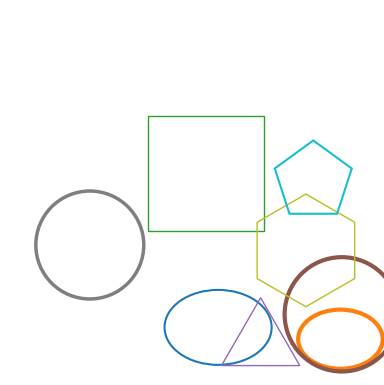[{"shape": "oval", "thickness": 1.5, "radius": 0.7, "center": [0.566, 0.15]}, {"shape": "oval", "thickness": 3, "radius": 0.55, "center": [0.884, 0.119]}, {"shape": "square", "thickness": 1, "radius": 0.75, "center": [0.535, 0.549]}, {"shape": "triangle", "thickness": 1, "radius": 0.59, "center": [0.677, 0.109]}, {"shape": "circle", "thickness": 3, "radius": 0.74, "center": [0.888, 0.184]}, {"shape": "circle", "thickness": 2.5, "radius": 0.7, "center": [0.233, 0.364]}, {"shape": "hexagon", "thickness": 1, "radius": 0.73, "center": [0.795, 0.35]}, {"shape": "pentagon", "thickness": 1.5, "radius": 0.53, "center": [0.814, 0.53]}]